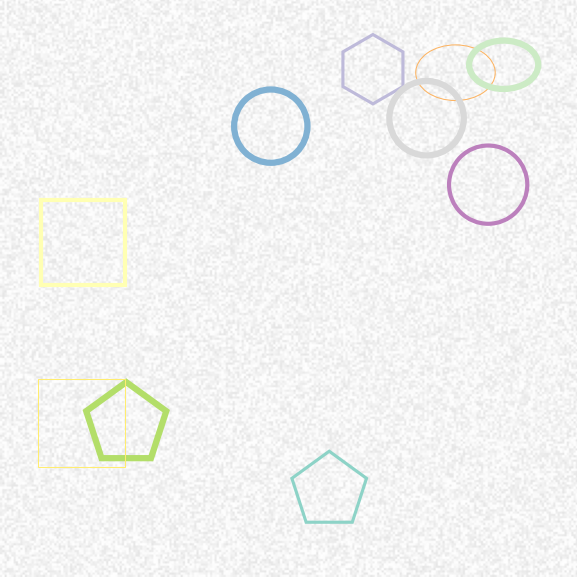[{"shape": "pentagon", "thickness": 1.5, "radius": 0.34, "center": [0.57, 0.15]}, {"shape": "square", "thickness": 2, "radius": 0.36, "center": [0.144, 0.579]}, {"shape": "hexagon", "thickness": 1.5, "radius": 0.3, "center": [0.646, 0.879]}, {"shape": "circle", "thickness": 3, "radius": 0.32, "center": [0.469, 0.781]}, {"shape": "oval", "thickness": 0.5, "radius": 0.34, "center": [0.789, 0.873]}, {"shape": "pentagon", "thickness": 3, "radius": 0.36, "center": [0.219, 0.265]}, {"shape": "circle", "thickness": 3, "radius": 0.32, "center": [0.739, 0.794]}, {"shape": "circle", "thickness": 2, "radius": 0.34, "center": [0.845, 0.679]}, {"shape": "oval", "thickness": 3, "radius": 0.3, "center": [0.872, 0.887]}, {"shape": "square", "thickness": 0.5, "radius": 0.38, "center": [0.141, 0.267]}]